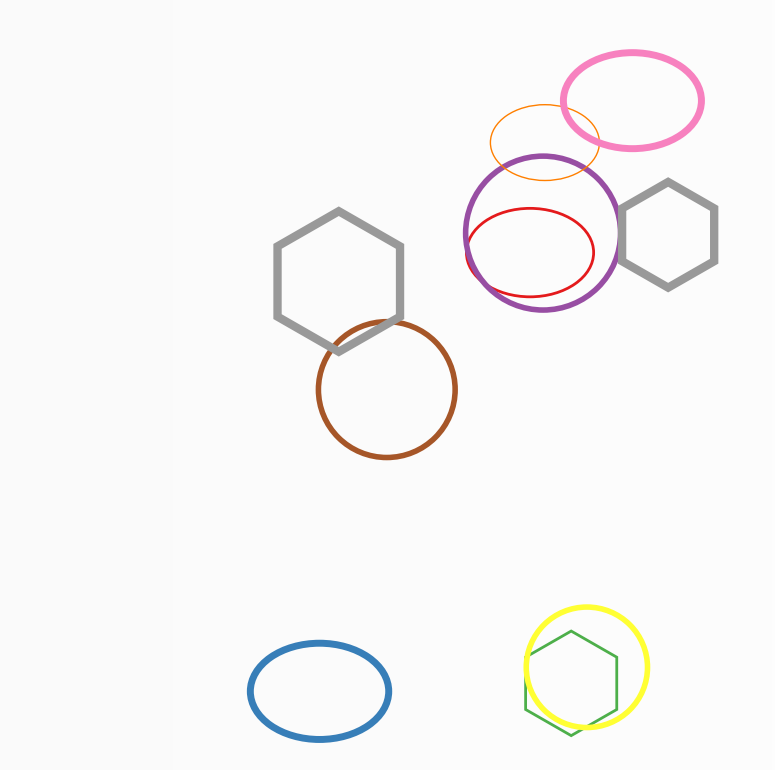[{"shape": "oval", "thickness": 1, "radius": 0.41, "center": [0.684, 0.672]}, {"shape": "oval", "thickness": 2.5, "radius": 0.45, "center": [0.412, 0.102]}, {"shape": "hexagon", "thickness": 1, "radius": 0.34, "center": [0.737, 0.113]}, {"shape": "circle", "thickness": 2, "radius": 0.5, "center": [0.701, 0.697]}, {"shape": "oval", "thickness": 0.5, "radius": 0.35, "center": [0.703, 0.815]}, {"shape": "circle", "thickness": 2, "radius": 0.39, "center": [0.757, 0.133]}, {"shape": "circle", "thickness": 2, "radius": 0.44, "center": [0.499, 0.494]}, {"shape": "oval", "thickness": 2.5, "radius": 0.45, "center": [0.816, 0.869]}, {"shape": "hexagon", "thickness": 3, "radius": 0.46, "center": [0.437, 0.634]}, {"shape": "hexagon", "thickness": 3, "radius": 0.34, "center": [0.862, 0.695]}]